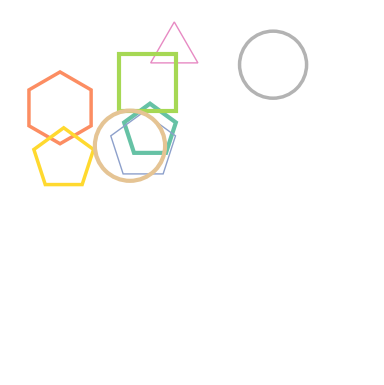[{"shape": "pentagon", "thickness": 3, "radius": 0.35, "center": [0.39, 0.66]}, {"shape": "hexagon", "thickness": 2.5, "radius": 0.47, "center": [0.156, 0.72]}, {"shape": "pentagon", "thickness": 1, "radius": 0.44, "center": [0.372, 0.62]}, {"shape": "triangle", "thickness": 1, "radius": 0.35, "center": [0.453, 0.872]}, {"shape": "square", "thickness": 3, "radius": 0.37, "center": [0.383, 0.787]}, {"shape": "pentagon", "thickness": 2.5, "radius": 0.41, "center": [0.165, 0.587]}, {"shape": "circle", "thickness": 3, "radius": 0.46, "center": [0.338, 0.621]}, {"shape": "circle", "thickness": 2.5, "radius": 0.44, "center": [0.709, 0.832]}]